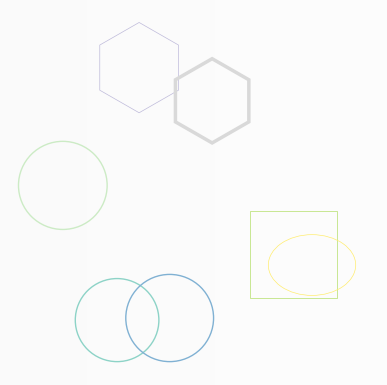[{"shape": "circle", "thickness": 1, "radius": 0.54, "center": [0.302, 0.169]}, {"shape": "hexagon", "thickness": 0.5, "radius": 0.59, "center": [0.359, 0.824]}, {"shape": "circle", "thickness": 1, "radius": 0.57, "center": [0.438, 0.174]}, {"shape": "square", "thickness": 0.5, "radius": 0.57, "center": [0.758, 0.339]}, {"shape": "hexagon", "thickness": 2.5, "radius": 0.55, "center": [0.547, 0.738]}, {"shape": "circle", "thickness": 1, "radius": 0.57, "center": [0.162, 0.518]}, {"shape": "oval", "thickness": 0.5, "radius": 0.56, "center": [0.805, 0.312]}]